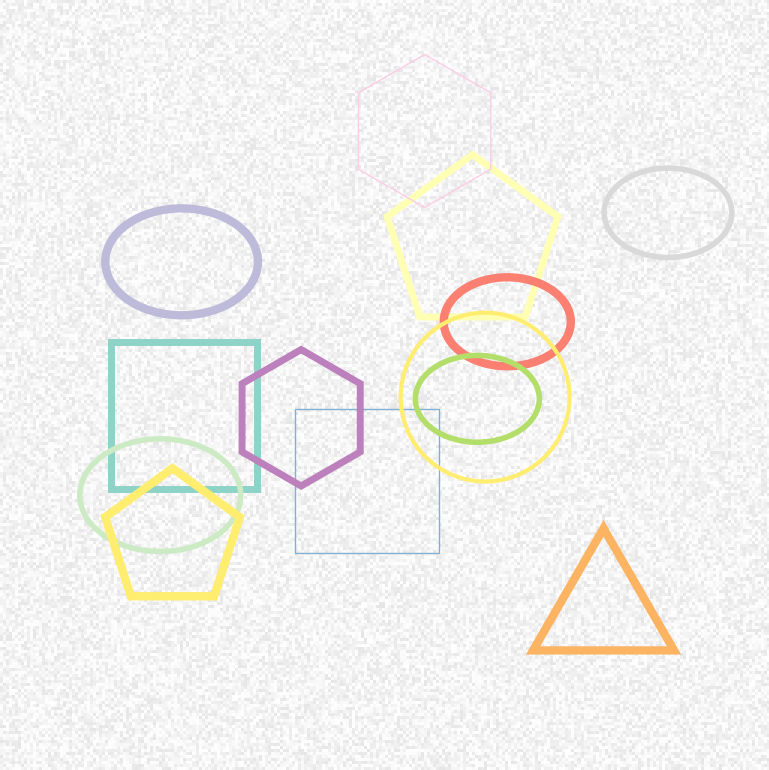[{"shape": "square", "thickness": 2.5, "radius": 0.48, "center": [0.239, 0.461]}, {"shape": "pentagon", "thickness": 2.5, "radius": 0.58, "center": [0.614, 0.683]}, {"shape": "oval", "thickness": 3, "radius": 0.5, "center": [0.236, 0.66]}, {"shape": "oval", "thickness": 3, "radius": 0.41, "center": [0.659, 0.582]}, {"shape": "square", "thickness": 0.5, "radius": 0.47, "center": [0.477, 0.376]}, {"shape": "triangle", "thickness": 3, "radius": 0.53, "center": [0.784, 0.208]}, {"shape": "oval", "thickness": 2, "radius": 0.4, "center": [0.62, 0.482]}, {"shape": "hexagon", "thickness": 0.5, "radius": 0.5, "center": [0.551, 0.83]}, {"shape": "oval", "thickness": 2, "radius": 0.41, "center": [0.867, 0.724]}, {"shape": "hexagon", "thickness": 2.5, "radius": 0.44, "center": [0.391, 0.457]}, {"shape": "oval", "thickness": 2, "radius": 0.52, "center": [0.208, 0.357]}, {"shape": "pentagon", "thickness": 3, "radius": 0.46, "center": [0.224, 0.3]}, {"shape": "circle", "thickness": 1.5, "radius": 0.55, "center": [0.63, 0.484]}]